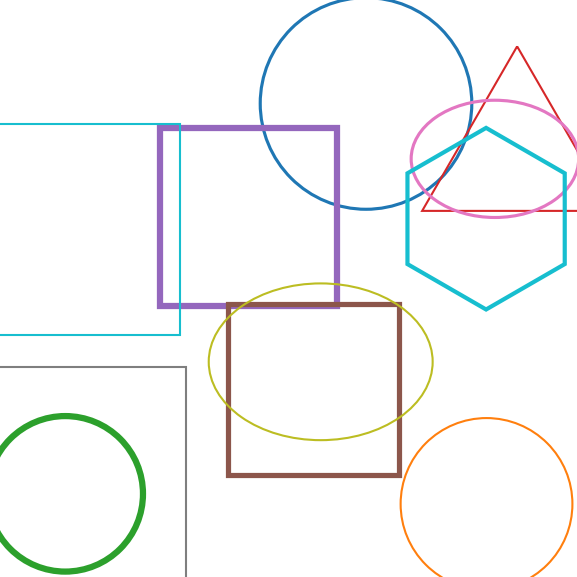[{"shape": "circle", "thickness": 1.5, "radius": 0.92, "center": [0.634, 0.82]}, {"shape": "circle", "thickness": 1, "radius": 0.74, "center": [0.842, 0.126]}, {"shape": "circle", "thickness": 3, "radius": 0.67, "center": [0.113, 0.144]}, {"shape": "triangle", "thickness": 1, "radius": 0.95, "center": [0.895, 0.729]}, {"shape": "square", "thickness": 3, "radius": 0.77, "center": [0.43, 0.623]}, {"shape": "square", "thickness": 2.5, "radius": 0.74, "center": [0.543, 0.324]}, {"shape": "oval", "thickness": 1.5, "radius": 0.73, "center": [0.857, 0.724]}, {"shape": "square", "thickness": 1, "radius": 0.99, "center": [0.124, 0.164]}, {"shape": "oval", "thickness": 1, "radius": 0.97, "center": [0.555, 0.373]}, {"shape": "hexagon", "thickness": 2, "radius": 0.79, "center": [0.842, 0.62]}, {"shape": "square", "thickness": 1, "radius": 0.91, "center": [0.129, 0.602]}]